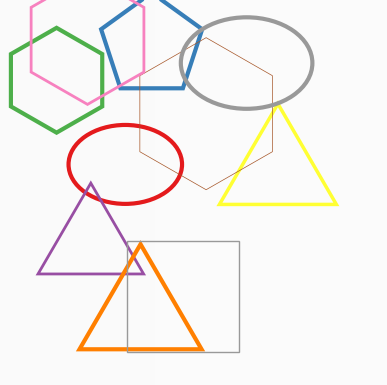[{"shape": "oval", "thickness": 3, "radius": 0.73, "center": [0.323, 0.573]}, {"shape": "pentagon", "thickness": 3, "radius": 0.69, "center": [0.391, 0.882]}, {"shape": "hexagon", "thickness": 3, "radius": 0.68, "center": [0.146, 0.792]}, {"shape": "triangle", "thickness": 2, "radius": 0.79, "center": [0.234, 0.367]}, {"shape": "triangle", "thickness": 3, "radius": 0.91, "center": [0.363, 0.184]}, {"shape": "triangle", "thickness": 2.5, "radius": 0.87, "center": [0.717, 0.556]}, {"shape": "hexagon", "thickness": 0.5, "radius": 0.99, "center": [0.532, 0.705]}, {"shape": "hexagon", "thickness": 2, "radius": 0.84, "center": [0.226, 0.897]}, {"shape": "square", "thickness": 1, "radius": 0.72, "center": [0.472, 0.231]}, {"shape": "oval", "thickness": 3, "radius": 0.85, "center": [0.636, 0.836]}]